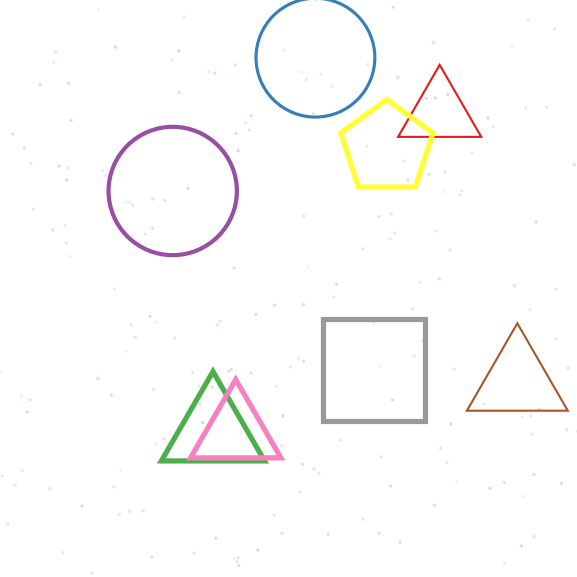[{"shape": "triangle", "thickness": 1, "radius": 0.42, "center": [0.761, 0.804]}, {"shape": "circle", "thickness": 1.5, "radius": 0.51, "center": [0.546, 0.899]}, {"shape": "triangle", "thickness": 2.5, "radius": 0.52, "center": [0.369, 0.253]}, {"shape": "circle", "thickness": 2, "radius": 0.56, "center": [0.299, 0.668]}, {"shape": "pentagon", "thickness": 2.5, "radius": 0.42, "center": [0.67, 0.743]}, {"shape": "triangle", "thickness": 1, "radius": 0.5, "center": [0.896, 0.338]}, {"shape": "triangle", "thickness": 2.5, "radius": 0.45, "center": [0.408, 0.252]}, {"shape": "square", "thickness": 2.5, "radius": 0.44, "center": [0.648, 0.358]}]